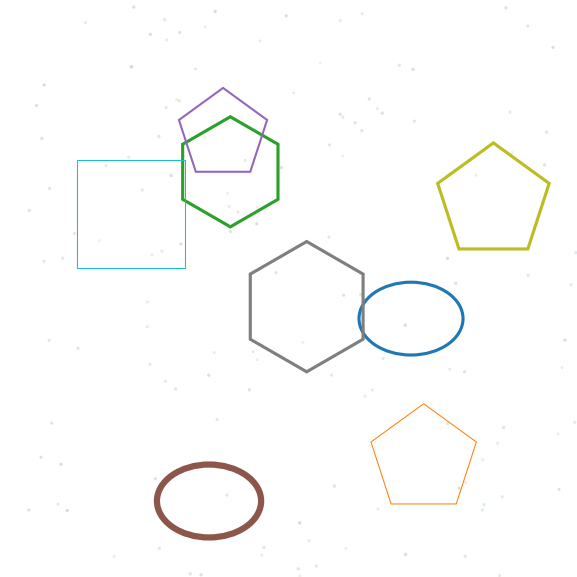[{"shape": "oval", "thickness": 1.5, "radius": 0.45, "center": [0.712, 0.447]}, {"shape": "pentagon", "thickness": 0.5, "radius": 0.48, "center": [0.734, 0.204]}, {"shape": "hexagon", "thickness": 1.5, "radius": 0.48, "center": [0.399, 0.702]}, {"shape": "pentagon", "thickness": 1, "radius": 0.4, "center": [0.386, 0.767]}, {"shape": "oval", "thickness": 3, "radius": 0.45, "center": [0.362, 0.132]}, {"shape": "hexagon", "thickness": 1.5, "radius": 0.56, "center": [0.531, 0.468]}, {"shape": "pentagon", "thickness": 1.5, "radius": 0.51, "center": [0.854, 0.65]}, {"shape": "square", "thickness": 0.5, "radius": 0.47, "center": [0.227, 0.628]}]